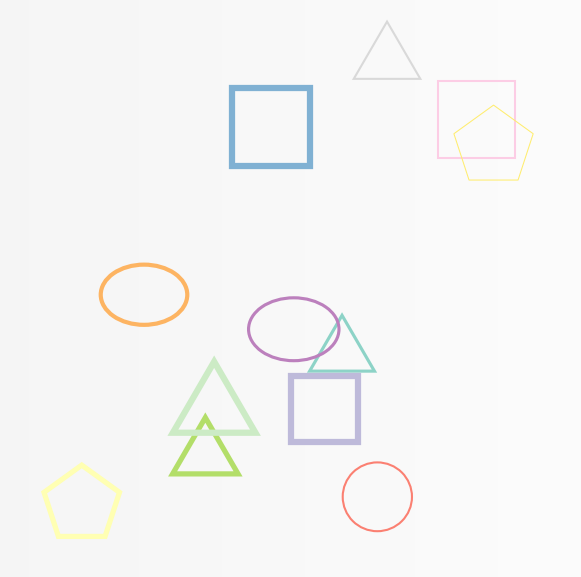[{"shape": "triangle", "thickness": 1.5, "radius": 0.32, "center": [0.588, 0.389]}, {"shape": "pentagon", "thickness": 2.5, "radius": 0.34, "center": [0.141, 0.125]}, {"shape": "square", "thickness": 3, "radius": 0.29, "center": [0.558, 0.291]}, {"shape": "circle", "thickness": 1, "radius": 0.3, "center": [0.649, 0.139]}, {"shape": "square", "thickness": 3, "radius": 0.34, "center": [0.466, 0.779]}, {"shape": "oval", "thickness": 2, "radius": 0.37, "center": [0.248, 0.489]}, {"shape": "triangle", "thickness": 2.5, "radius": 0.32, "center": [0.353, 0.211]}, {"shape": "square", "thickness": 1, "radius": 0.33, "center": [0.819, 0.792]}, {"shape": "triangle", "thickness": 1, "radius": 0.33, "center": [0.666, 0.896]}, {"shape": "oval", "thickness": 1.5, "radius": 0.39, "center": [0.505, 0.429]}, {"shape": "triangle", "thickness": 3, "radius": 0.41, "center": [0.368, 0.291]}, {"shape": "pentagon", "thickness": 0.5, "radius": 0.36, "center": [0.849, 0.745]}]